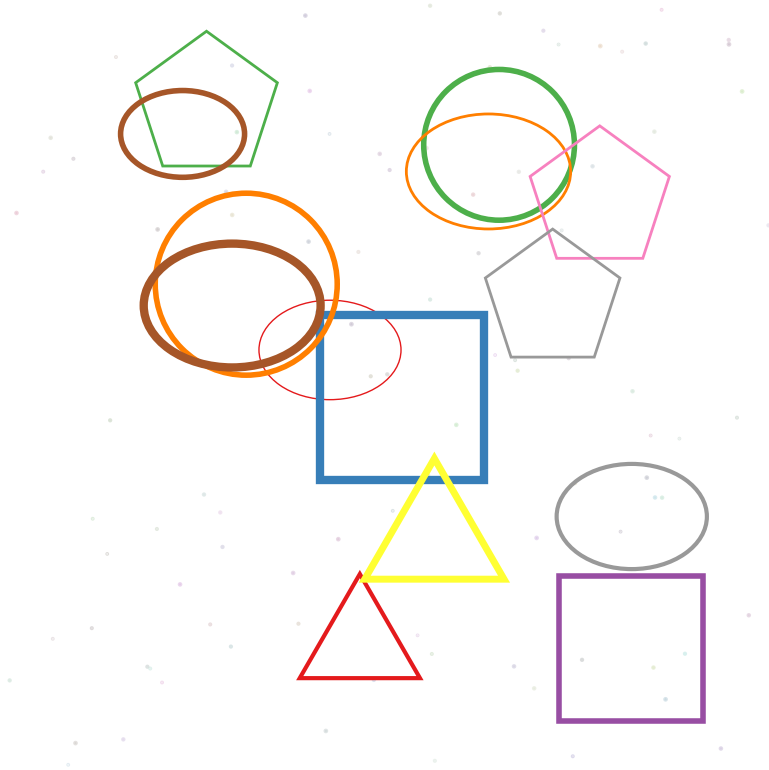[{"shape": "oval", "thickness": 0.5, "radius": 0.46, "center": [0.429, 0.546]}, {"shape": "triangle", "thickness": 1.5, "radius": 0.45, "center": [0.467, 0.164]}, {"shape": "square", "thickness": 3, "radius": 0.53, "center": [0.522, 0.484]}, {"shape": "pentagon", "thickness": 1, "radius": 0.48, "center": [0.268, 0.863]}, {"shape": "circle", "thickness": 2, "radius": 0.49, "center": [0.648, 0.812]}, {"shape": "square", "thickness": 2, "radius": 0.47, "center": [0.819, 0.158]}, {"shape": "oval", "thickness": 1, "radius": 0.53, "center": [0.634, 0.777]}, {"shape": "circle", "thickness": 2, "radius": 0.59, "center": [0.32, 0.631]}, {"shape": "triangle", "thickness": 2.5, "radius": 0.52, "center": [0.564, 0.3]}, {"shape": "oval", "thickness": 3, "radius": 0.57, "center": [0.302, 0.603]}, {"shape": "oval", "thickness": 2, "radius": 0.4, "center": [0.237, 0.826]}, {"shape": "pentagon", "thickness": 1, "radius": 0.48, "center": [0.779, 0.741]}, {"shape": "oval", "thickness": 1.5, "radius": 0.49, "center": [0.82, 0.329]}, {"shape": "pentagon", "thickness": 1, "radius": 0.46, "center": [0.718, 0.611]}]